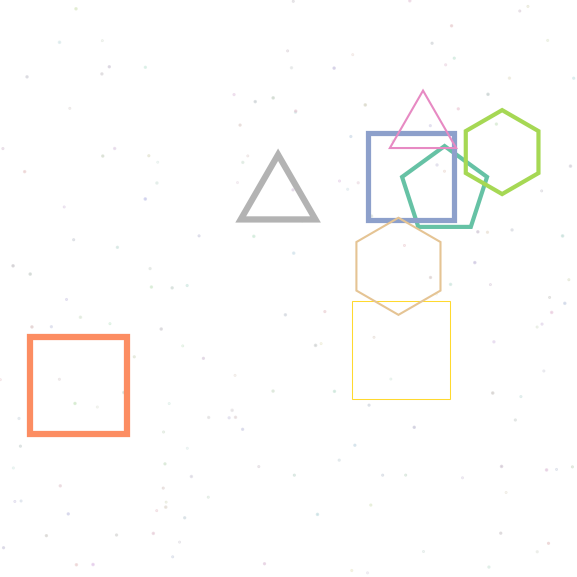[{"shape": "pentagon", "thickness": 2, "radius": 0.39, "center": [0.77, 0.669]}, {"shape": "square", "thickness": 3, "radius": 0.42, "center": [0.136, 0.331]}, {"shape": "square", "thickness": 2.5, "radius": 0.37, "center": [0.712, 0.694]}, {"shape": "triangle", "thickness": 1, "radius": 0.33, "center": [0.733, 0.776]}, {"shape": "hexagon", "thickness": 2, "radius": 0.36, "center": [0.869, 0.736]}, {"shape": "square", "thickness": 0.5, "radius": 0.42, "center": [0.694, 0.393]}, {"shape": "hexagon", "thickness": 1, "radius": 0.42, "center": [0.69, 0.538]}, {"shape": "triangle", "thickness": 3, "radius": 0.37, "center": [0.482, 0.657]}]